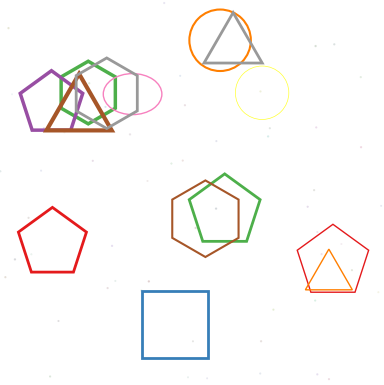[{"shape": "pentagon", "thickness": 1, "radius": 0.49, "center": [0.865, 0.32]}, {"shape": "pentagon", "thickness": 2, "radius": 0.46, "center": [0.136, 0.368]}, {"shape": "square", "thickness": 2, "radius": 0.43, "center": [0.454, 0.156]}, {"shape": "pentagon", "thickness": 2, "radius": 0.48, "center": [0.584, 0.451]}, {"shape": "hexagon", "thickness": 2.5, "radius": 0.41, "center": [0.229, 0.76]}, {"shape": "pentagon", "thickness": 2.5, "radius": 0.43, "center": [0.134, 0.731]}, {"shape": "circle", "thickness": 1.5, "radius": 0.4, "center": [0.572, 0.895]}, {"shape": "triangle", "thickness": 1, "radius": 0.35, "center": [0.854, 0.282]}, {"shape": "circle", "thickness": 0.5, "radius": 0.35, "center": [0.681, 0.759]}, {"shape": "hexagon", "thickness": 1.5, "radius": 0.5, "center": [0.534, 0.432]}, {"shape": "triangle", "thickness": 3, "radius": 0.49, "center": [0.205, 0.71]}, {"shape": "oval", "thickness": 1, "radius": 0.38, "center": [0.344, 0.756]}, {"shape": "triangle", "thickness": 2, "radius": 0.44, "center": [0.605, 0.88]}, {"shape": "hexagon", "thickness": 2, "radius": 0.46, "center": [0.277, 0.758]}]